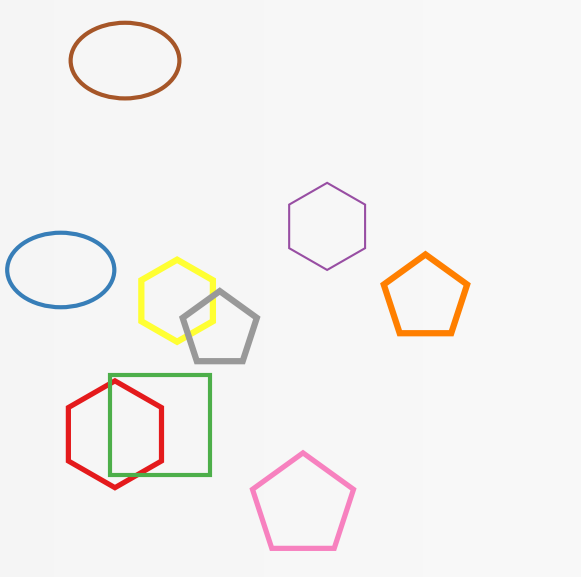[{"shape": "hexagon", "thickness": 2.5, "radius": 0.46, "center": [0.198, 0.247]}, {"shape": "oval", "thickness": 2, "radius": 0.46, "center": [0.105, 0.532]}, {"shape": "square", "thickness": 2, "radius": 0.43, "center": [0.275, 0.263]}, {"shape": "hexagon", "thickness": 1, "radius": 0.38, "center": [0.563, 0.607]}, {"shape": "pentagon", "thickness": 3, "radius": 0.38, "center": [0.732, 0.483]}, {"shape": "hexagon", "thickness": 3, "radius": 0.36, "center": [0.305, 0.478]}, {"shape": "oval", "thickness": 2, "radius": 0.47, "center": [0.215, 0.894]}, {"shape": "pentagon", "thickness": 2.5, "radius": 0.46, "center": [0.521, 0.124]}, {"shape": "pentagon", "thickness": 3, "radius": 0.34, "center": [0.378, 0.428]}]